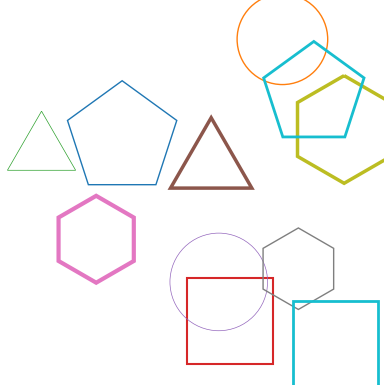[{"shape": "pentagon", "thickness": 1, "radius": 0.75, "center": [0.317, 0.641]}, {"shape": "circle", "thickness": 1, "radius": 0.59, "center": [0.734, 0.898]}, {"shape": "triangle", "thickness": 0.5, "radius": 0.51, "center": [0.108, 0.609]}, {"shape": "square", "thickness": 1.5, "radius": 0.56, "center": [0.597, 0.167]}, {"shape": "circle", "thickness": 0.5, "radius": 0.63, "center": [0.568, 0.268]}, {"shape": "triangle", "thickness": 2.5, "radius": 0.61, "center": [0.549, 0.572]}, {"shape": "hexagon", "thickness": 3, "radius": 0.56, "center": [0.25, 0.379]}, {"shape": "hexagon", "thickness": 1, "radius": 0.53, "center": [0.775, 0.302]}, {"shape": "hexagon", "thickness": 2.5, "radius": 0.7, "center": [0.894, 0.664]}, {"shape": "square", "thickness": 2, "radius": 0.55, "center": [0.872, 0.107]}, {"shape": "pentagon", "thickness": 2, "radius": 0.69, "center": [0.815, 0.755]}]